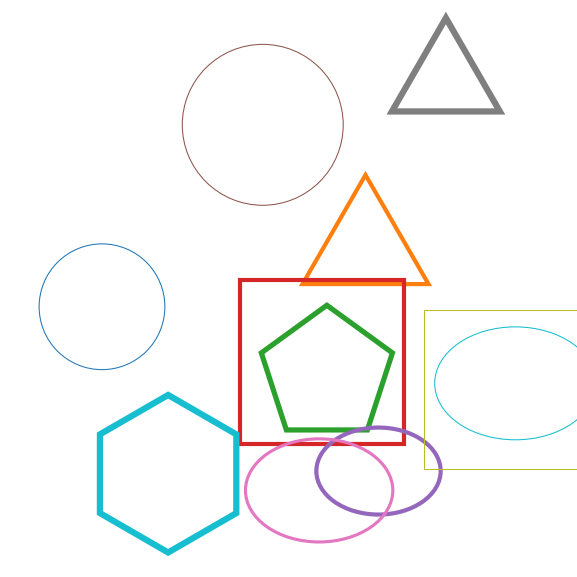[{"shape": "circle", "thickness": 0.5, "radius": 0.54, "center": [0.177, 0.468]}, {"shape": "triangle", "thickness": 2, "radius": 0.63, "center": [0.633, 0.57]}, {"shape": "pentagon", "thickness": 2.5, "radius": 0.6, "center": [0.566, 0.351]}, {"shape": "square", "thickness": 2, "radius": 0.71, "center": [0.558, 0.372]}, {"shape": "oval", "thickness": 2, "radius": 0.54, "center": [0.655, 0.183]}, {"shape": "circle", "thickness": 0.5, "radius": 0.7, "center": [0.455, 0.783]}, {"shape": "oval", "thickness": 1.5, "radius": 0.64, "center": [0.553, 0.15]}, {"shape": "triangle", "thickness": 3, "radius": 0.54, "center": [0.772, 0.86]}, {"shape": "square", "thickness": 0.5, "radius": 0.69, "center": [0.872, 0.324]}, {"shape": "oval", "thickness": 0.5, "radius": 0.7, "center": [0.892, 0.335]}, {"shape": "hexagon", "thickness": 3, "radius": 0.68, "center": [0.291, 0.179]}]